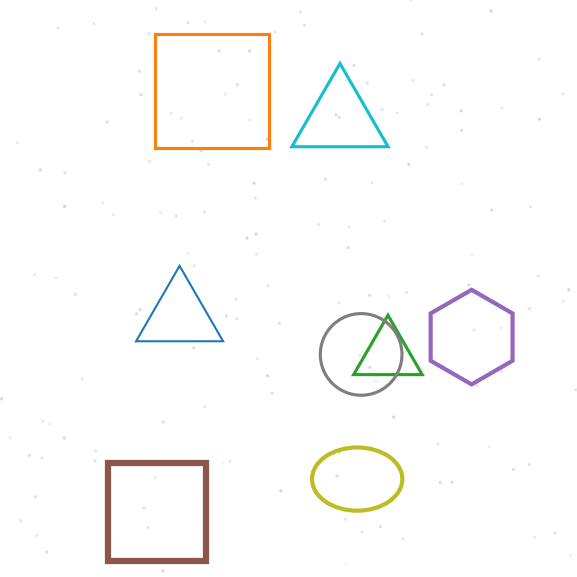[{"shape": "triangle", "thickness": 1, "radius": 0.44, "center": [0.311, 0.452]}, {"shape": "square", "thickness": 1.5, "radius": 0.49, "center": [0.367, 0.842]}, {"shape": "triangle", "thickness": 1.5, "radius": 0.34, "center": [0.672, 0.385]}, {"shape": "hexagon", "thickness": 2, "radius": 0.41, "center": [0.817, 0.415]}, {"shape": "square", "thickness": 3, "radius": 0.42, "center": [0.272, 0.112]}, {"shape": "circle", "thickness": 1.5, "radius": 0.35, "center": [0.625, 0.385]}, {"shape": "oval", "thickness": 2, "radius": 0.39, "center": [0.619, 0.17]}, {"shape": "triangle", "thickness": 1.5, "radius": 0.48, "center": [0.589, 0.793]}]